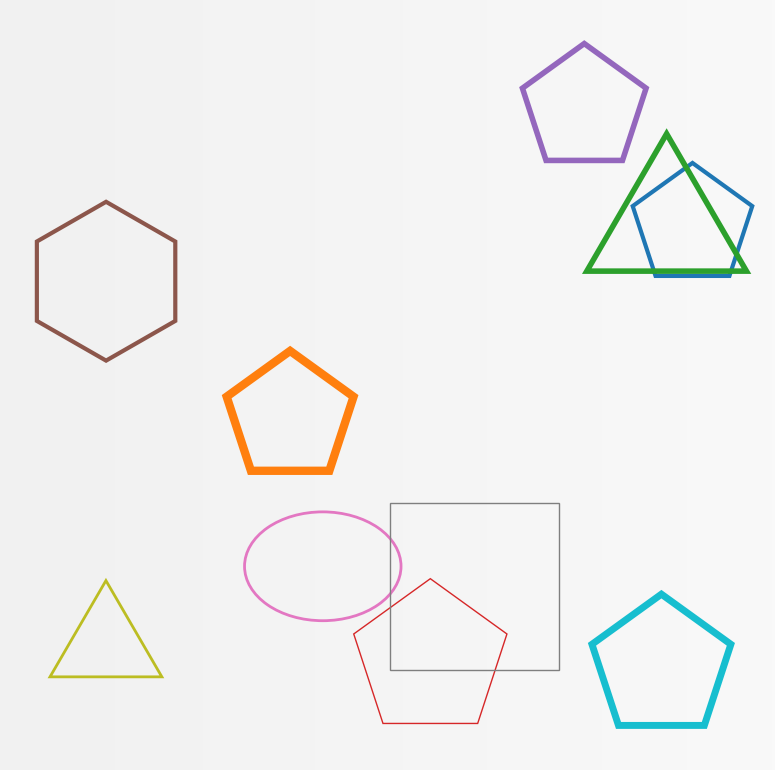[{"shape": "pentagon", "thickness": 1.5, "radius": 0.41, "center": [0.894, 0.707]}, {"shape": "pentagon", "thickness": 3, "radius": 0.43, "center": [0.374, 0.458]}, {"shape": "triangle", "thickness": 2, "radius": 0.59, "center": [0.86, 0.707]}, {"shape": "pentagon", "thickness": 0.5, "radius": 0.52, "center": [0.555, 0.145]}, {"shape": "pentagon", "thickness": 2, "radius": 0.42, "center": [0.754, 0.86]}, {"shape": "hexagon", "thickness": 1.5, "radius": 0.52, "center": [0.137, 0.635]}, {"shape": "oval", "thickness": 1, "radius": 0.5, "center": [0.416, 0.265]}, {"shape": "square", "thickness": 0.5, "radius": 0.54, "center": [0.612, 0.238]}, {"shape": "triangle", "thickness": 1, "radius": 0.42, "center": [0.137, 0.163]}, {"shape": "pentagon", "thickness": 2.5, "radius": 0.47, "center": [0.853, 0.134]}]